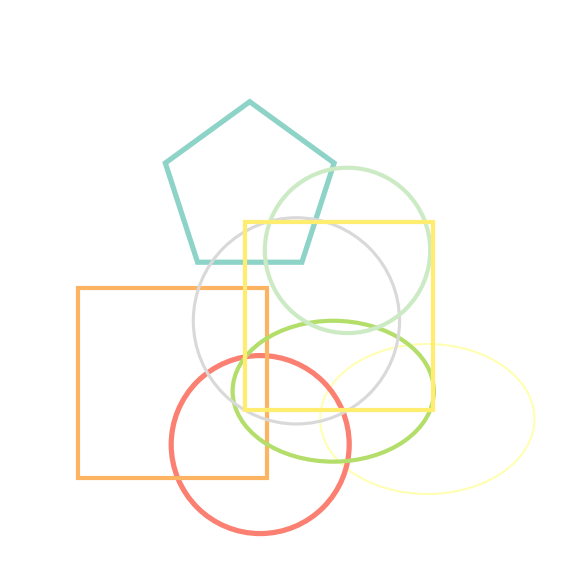[{"shape": "pentagon", "thickness": 2.5, "radius": 0.77, "center": [0.432, 0.669]}, {"shape": "oval", "thickness": 1, "radius": 0.93, "center": [0.74, 0.274]}, {"shape": "circle", "thickness": 2.5, "radius": 0.77, "center": [0.451, 0.229]}, {"shape": "square", "thickness": 2, "radius": 0.82, "center": [0.299, 0.336]}, {"shape": "oval", "thickness": 2, "radius": 0.87, "center": [0.577, 0.322]}, {"shape": "circle", "thickness": 1.5, "radius": 0.89, "center": [0.513, 0.444]}, {"shape": "circle", "thickness": 2, "radius": 0.72, "center": [0.602, 0.566]}, {"shape": "square", "thickness": 2, "radius": 0.81, "center": [0.587, 0.451]}]